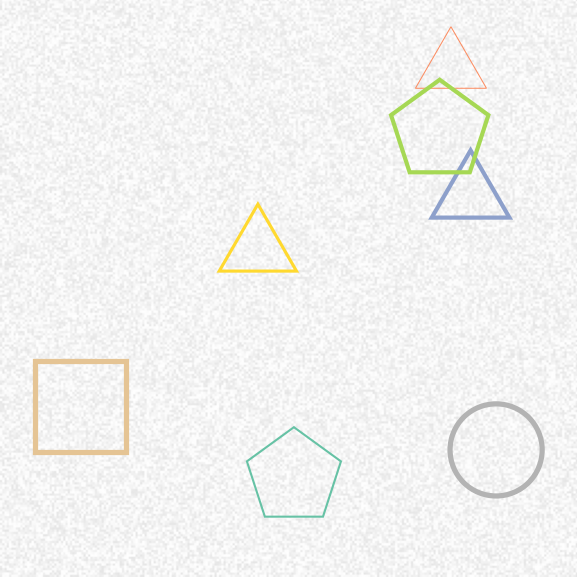[{"shape": "pentagon", "thickness": 1, "radius": 0.43, "center": [0.509, 0.174]}, {"shape": "triangle", "thickness": 0.5, "radius": 0.36, "center": [0.781, 0.882]}, {"shape": "triangle", "thickness": 2, "radius": 0.39, "center": [0.815, 0.661]}, {"shape": "pentagon", "thickness": 2, "radius": 0.44, "center": [0.761, 0.772]}, {"shape": "triangle", "thickness": 1.5, "radius": 0.39, "center": [0.447, 0.568]}, {"shape": "square", "thickness": 2.5, "radius": 0.4, "center": [0.14, 0.295]}, {"shape": "circle", "thickness": 2.5, "radius": 0.4, "center": [0.859, 0.22]}]